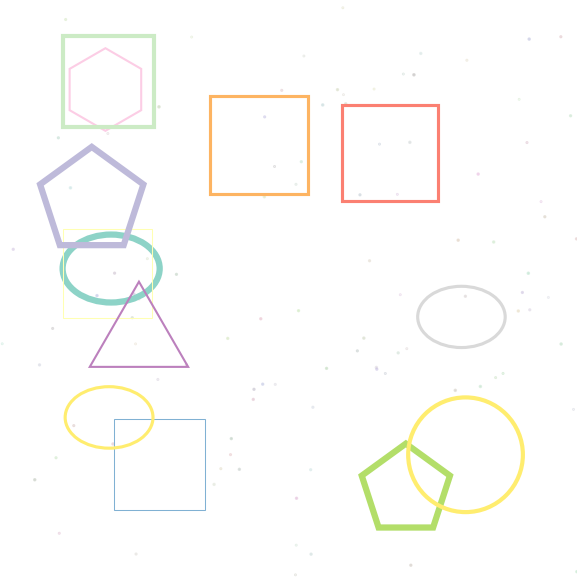[{"shape": "oval", "thickness": 3, "radius": 0.42, "center": [0.192, 0.534]}, {"shape": "square", "thickness": 0.5, "radius": 0.39, "center": [0.186, 0.526]}, {"shape": "pentagon", "thickness": 3, "radius": 0.47, "center": [0.159, 0.651]}, {"shape": "square", "thickness": 1.5, "radius": 0.42, "center": [0.675, 0.734]}, {"shape": "square", "thickness": 0.5, "radius": 0.39, "center": [0.276, 0.194]}, {"shape": "square", "thickness": 1.5, "radius": 0.43, "center": [0.448, 0.748]}, {"shape": "pentagon", "thickness": 3, "radius": 0.4, "center": [0.703, 0.151]}, {"shape": "hexagon", "thickness": 1, "radius": 0.36, "center": [0.183, 0.844]}, {"shape": "oval", "thickness": 1.5, "radius": 0.38, "center": [0.799, 0.45]}, {"shape": "triangle", "thickness": 1, "radius": 0.49, "center": [0.241, 0.413]}, {"shape": "square", "thickness": 2, "radius": 0.39, "center": [0.188, 0.859]}, {"shape": "circle", "thickness": 2, "radius": 0.5, "center": [0.806, 0.212]}, {"shape": "oval", "thickness": 1.5, "radius": 0.38, "center": [0.189, 0.276]}]